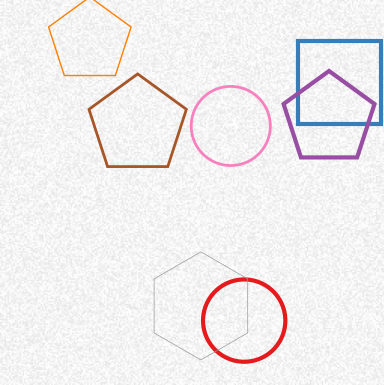[{"shape": "circle", "thickness": 3, "radius": 0.53, "center": [0.634, 0.167]}, {"shape": "square", "thickness": 3, "radius": 0.54, "center": [0.882, 0.785]}, {"shape": "pentagon", "thickness": 3, "radius": 0.62, "center": [0.855, 0.692]}, {"shape": "pentagon", "thickness": 1, "radius": 0.56, "center": [0.233, 0.895]}, {"shape": "pentagon", "thickness": 2, "radius": 0.67, "center": [0.358, 0.675]}, {"shape": "circle", "thickness": 2, "radius": 0.51, "center": [0.599, 0.673]}, {"shape": "hexagon", "thickness": 0.5, "radius": 0.7, "center": [0.522, 0.205]}]